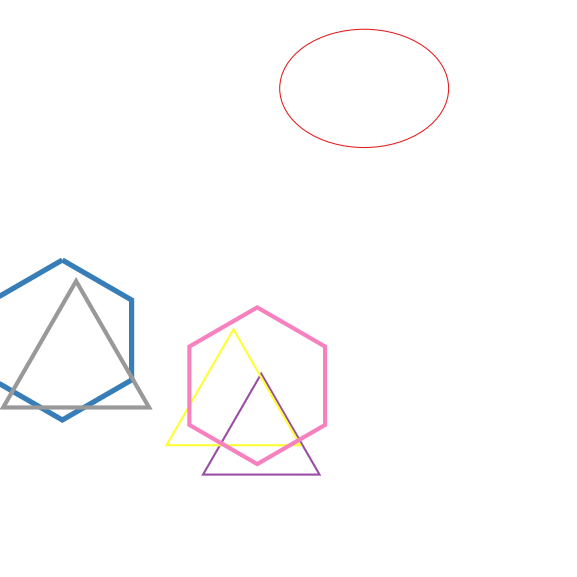[{"shape": "oval", "thickness": 0.5, "radius": 0.73, "center": [0.631, 0.846]}, {"shape": "hexagon", "thickness": 2.5, "radius": 0.69, "center": [0.108, 0.41]}, {"shape": "triangle", "thickness": 1, "radius": 0.58, "center": [0.452, 0.236]}, {"shape": "triangle", "thickness": 1, "radius": 0.67, "center": [0.404, 0.295]}, {"shape": "hexagon", "thickness": 2, "radius": 0.68, "center": [0.445, 0.331]}, {"shape": "triangle", "thickness": 2, "radius": 0.73, "center": [0.132, 0.366]}]